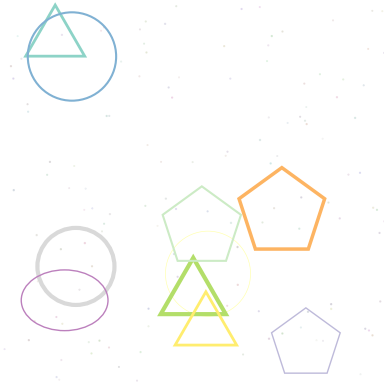[{"shape": "triangle", "thickness": 2, "radius": 0.44, "center": [0.143, 0.898]}, {"shape": "circle", "thickness": 0.5, "radius": 0.55, "center": [0.54, 0.289]}, {"shape": "pentagon", "thickness": 1, "radius": 0.47, "center": [0.794, 0.107]}, {"shape": "circle", "thickness": 1.5, "radius": 0.57, "center": [0.187, 0.853]}, {"shape": "pentagon", "thickness": 2.5, "radius": 0.58, "center": [0.732, 0.448]}, {"shape": "triangle", "thickness": 3, "radius": 0.49, "center": [0.502, 0.233]}, {"shape": "circle", "thickness": 3, "radius": 0.5, "center": [0.197, 0.308]}, {"shape": "oval", "thickness": 1, "radius": 0.56, "center": [0.168, 0.22]}, {"shape": "pentagon", "thickness": 1.5, "radius": 0.53, "center": [0.524, 0.409]}, {"shape": "triangle", "thickness": 2, "radius": 0.46, "center": [0.535, 0.15]}]